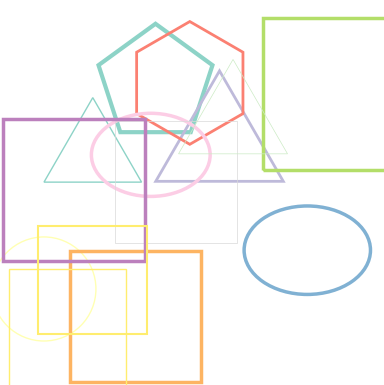[{"shape": "triangle", "thickness": 1, "radius": 0.73, "center": [0.241, 0.6]}, {"shape": "pentagon", "thickness": 3, "radius": 0.78, "center": [0.404, 0.783]}, {"shape": "circle", "thickness": 1, "radius": 0.68, "center": [0.114, 0.249]}, {"shape": "triangle", "thickness": 2, "radius": 0.96, "center": [0.57, 0.625]}, {"shape": "hexagon", "thickness": 2, "radius": 0.8, "center": [0.493, 0.785]}, {"shape": "oval", "thickness": 2.5, "radius": 0.82, "center": [0.798, 0.35]}, {"shape": "square", "thickness": 2.5, "radius": 0.85, "center": [0.353, 0.178]}, {"shape": "square", "thickness": 2.5, "radius": 0.99, "center": [0.881, 0.756]}, {"shape": "oval", "thickness": 2.5, "radius": 0.77, "center": [0.392, 0.598]}, {"shape": "square", "thickness": 0.5, "radius": 0.79, "center": [0.457, 0.528]}, {"shape": "square", "thickness": 2.5, "radius": 0.92, "center": [0.192, 0.506]}, {"shape": "triangle", "thickness": 0.5, "radius": 0.82, "center": [0.605, 0.682]}, {"shape": "square", "thickness": 1, "radius": 0.76, "center": [0.176, 0.15]}, {"shape": "square", "thickness": 1.5, "radius": 0.71, "center": [0.24, 0.272]}]